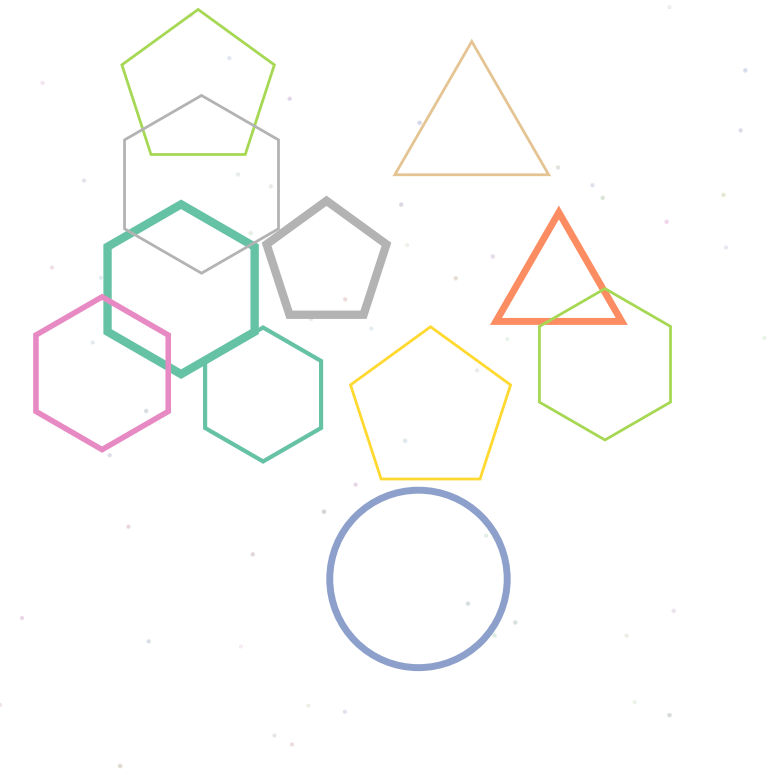[{"shape": "hexagon", "thickness": 3, "radius": 0.55, "center": [0.235, 0.624]}, {"shape": "hexagon", "thickness": 1.5, "radius": 0.43, "center": [0.342, 0.488]}, {"shape": "triangle", "thickness": 2.5, "radius": 0.47, "center": [0.726, 0.63]}, {"shape": "circle", "thickness": 2.5, "radius": 0.58, "center": [0.543, 0.248]}, {"shape": "hexagon", "thickness": 2, "radius": 0.5, "center": [0.133, 0.515]}, {"shape": "pentagon", "thickness": 1, "radius": 0.52, "center": [0.257, 0.884]}, {"shape": "hexagon", "thickness": 1, "radius": 0.49, "center": [0.786, 0.527]}, {"shape": "pentagon", "thickness": 1, "radius": 0.55, "center": [0.559, 0.466]}, {"shape": "triangle", "thickness": 1, "radius": 0.58, "center": [0.613, 0.831]}, {"shape": "hexagon", "thickness": 1, "radius": 0.58, "center": [0.262, 0.761]}, {"shape": "pentagon", "thickness": 3, "radius": 0.41, "center": [0.424, 0.657]}]